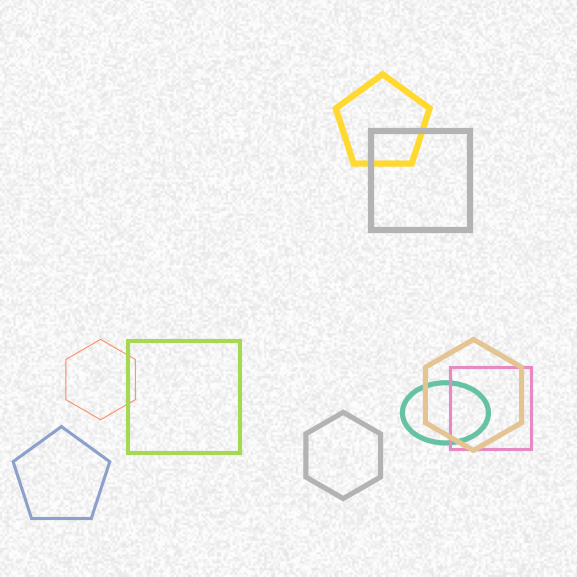[{"shape": "oval", "thickness": 2.5, "radius": 0.37, "center": [0.771, 0.284]}, {"shape": "hexagon", "thickness": 0.5, "radius": 0.35, "center": [0.174, 0.342]}, {"shape": "pentagon", "thickness": 1.5, "radius": 0.44, "center": [0.106, 0.172]}, {"shape": "square", "thickness": 1.5, "radius": 0.35, "center": [0.85, 0.293]}, {"shape": "square", "thickness": 2, "radius": 0.48, "center": [0.319, 0.312]}, {"shape": "pentagon", "thickness": 3, "radius": 0.43, "center": [0.663, 0.785]}, {"shape": "hexagon", "thickness": 2.5, "radius": 0.48, "center": [0.82, 0.315]}, {"shape": "square", "thickness": 3, "radius": 0.43, "center": [0.728, 0.686]}, {"shape": "hexagon", "thickness": 2.5, "radius": 0.37, "center": [0.594, 0.21]}]